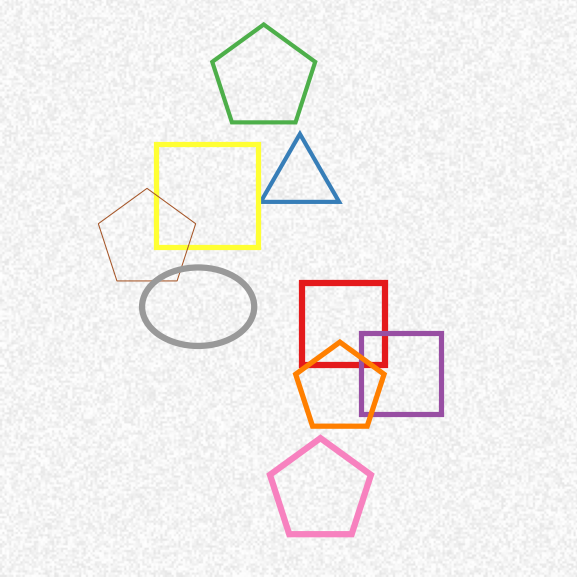[{"shape": "square", "thickness": 3, "radius": 0.36, "center": [0.594, 0.438]}, {"shape": "triangle", "thickness": 2, "radius": 0.39, "center": [0.519, 0.689]}, {"shape": "pentagon", "thickness": 2, "radius": 0.47, "center": [0.457, 0.863]}, {"shape": "square", "thickness": 2.5, "radius": 0.35, "center": [0.694, 0.352]}, {"shape": "pentagon", "thickness": 2.5, "radius": 0.4, "center": [0.589, 0.326]}, {"shape": "square", "thickness": 2.5, "radius": 0.44, "center": [0.358, 0.661]}, {"shape": "pentagon", "thickness": 0.5, "radius": 0.44, "center": [0.255, 0.584]}, {"shape": "pentagon", "thickness": 3, "radius": 0.46, "center": [0.555, 0.148]}, {"shape": "oval", "thickness": 3, "radius": 0.49, "center": [0.343, 0.468]}]